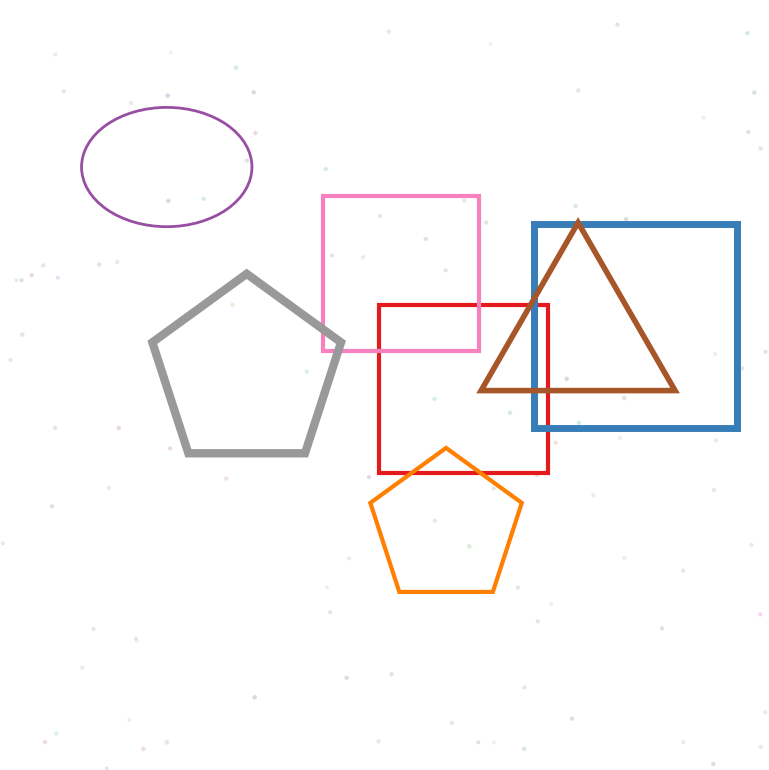[{"shape": "square", "thickness": 1.5, "radius": 0.55, "center": [0.602, 0.495]}, {"shape": "square", "thickness": 2.5, "radius": 0.66, "center": [0.825, 0.577]}, {"shape": "oval", "thickness": 1, "radius": 0.55, "center": [0.217, 0.783]}, {"shape": "pentagon", "thickness": 1.5, "radius": 0.52, "center": [0.579, 0.315]}, {"shape": "triangle", "thickness": 2, "radius": 0.73, "center": [0.751, 0.565]}, {"shape": "square", "thickness": 1.5, "radius": 0.51, "center": [0.521, 0.645]}, {"shape": "pentagon", "thickness": 3, "radius": 0.64, "center": [0.32, 0.516]}]